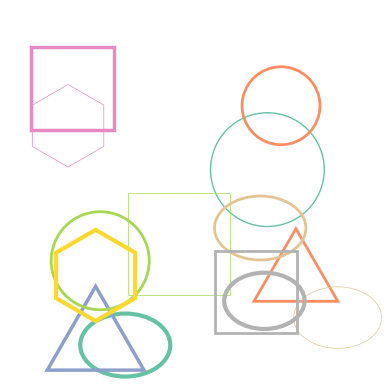[{"shape": "oval", "thickness": 3, "radius": 0.58, "center": [0.325, 0.104]}, {"shape": "circle", "thickness": 1, "radius": 0.74, "center": [0.695, 0.559]}, {"shape": "triangle", "thickness": 2, "radius": 0.63, "center": [0.768, 0.28]}, {"shape": "circle", "thickness": 2, "radius": 0.51, "center": [0.73, 0.725]}, {"shape": "triangle", "thickness": 2.5, "radius": 0.73, "center": [0.248, 0.111]}, {"shape": "square", "thickness": 2.5, "radius": 0.54, "center": [0.19, 0.769]}, {"shape": "hexagon", "thickness": 0.5, "radius": 0.54, "center": [0.177, 0.673]}, {"shape": "circle", "thickness": 2, "radius": 0.64, "center": [0.26, 0.323]}, {"shape": "square", "thickness": 0.5, "radius": 0.66, "center": [0.465, 0.367]}, {"shape": "hexagon", "thickness": 3, "radius": 0.59, "center": [0.248, 0.285]}, {"shape": "oval", "thickness": 2, "radius": 0.59, "center": [0.676, 0.408]}, {"shape": "oval", "thickness": 0.5, "radius": 0.57, "center": [0.877, 0.175]}, {"shape": "square", "thickness": 2, "radius": 0.53, "center": [0.665, 0.242]}, {"shape": "oval", "thickness": 3, "radius": 0.52, "center": [0.687, 0.219]}]